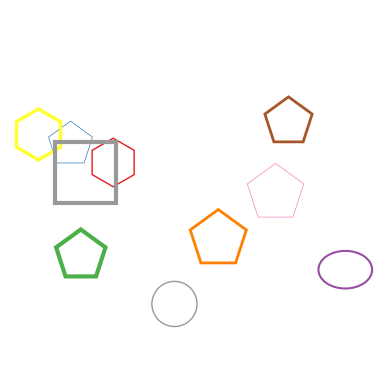[{"shape": "hexagon", "thickness": 1, "radius": 0.32, "center": [0.294, 0.578]}, {"shape": "pentagon", "thickness": 0.5, "radius": 0.3, "center": [0.183, 0.625]}, {"shape": "pentagon", "thickness": 3, "radius": 0.34, "center": [0.21, 0.337]}, {"shape": "oval", "thickness": 1.5, "radius": 0.35, "center": [0.897, 0.299]}, {"shape": "pentagon", "thickness": 2, "radius": 0.38, "center": [0.567, 0.379]}, {"shape": "hexagon", "thickness": 2.5, "radius": 0.33, "center": [0.1, 0.651]}, {"shape": "pentagon", "thickness": 2, "radius": 0.32, "center": [0.749, 0.684]}, {"shape": "pentagon", "thickness": 0.5, "radius": 0.39, "center": [0.716, 0.499]}, {"shape": "square", "thickness": 3, "radius": 0.4, "center": [0.223, 0.551]}, {"shape": "circle", "thickness": 1, "radius": 0.29, "center": [0.453, 0.211]}]